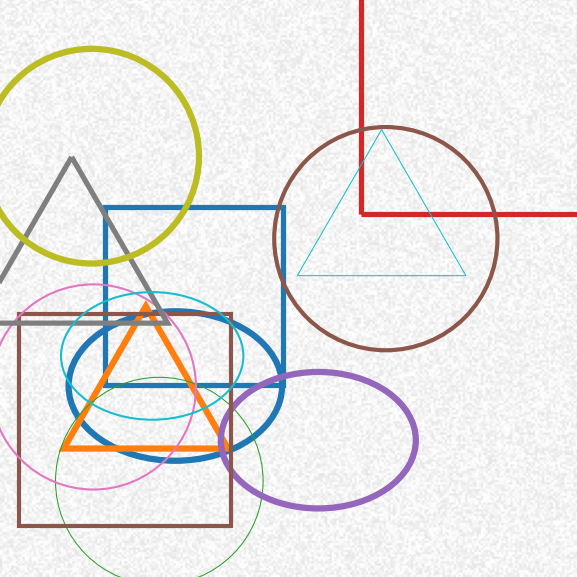[{"shape": "square", "thickness": 2.5, "radius": 0.77, "center": [0.336, 0.486]}, {"shape": "oval", "thickness": 3, "radius": 0.92, "center": [0.304, 0.331]}, {"shape": "triangle", "thickness": 3, "radius": 0.82, "center": [0.253, 0.305]}, {"shape": "circle", "thickness": 0.5, "radius": 0.9, "center": [0.276, 0.166]}, {"shape": "square", "thickness": 2.5, "radius": 0.99, "center": [0.823, 0.826]}, {"shape": "oval", "thickness": 3, "radius": 0.84, "center": [0.551, 0.237]}, {"shape": "circle", "thickness": 2, "radius": 0.97, "center": [0.668, 0.586]}, {"shape": "square", "thickness": 2, "radius": 0.92, "center": [0.216, 0.271]}, {"shape": "circle", "thickness": 1, "radius": 0.89, "center": [0.162, 0.329]}, {"shape": "triangle", "thickness": 2.5, "radius": 0.96, "center": [0.124, 0.536]}, {"shape": "circle", "thickness": 3, "radius": 0.93, "center": [0.159, 0.729]}, {"shape": "oval", "thickness": 1, "radius": 0.79, "center": [0.264, 0.383]}, {"shape": "triangle", "thickness": 0.5, "radius": 0.84, "center": [0.661, 0.606]}]